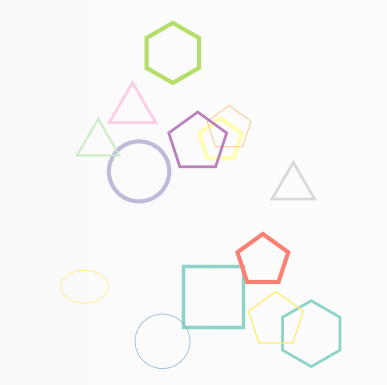[{"shape": "hexagon", "thickness": 2, "radius": 0.43, "center": [0.803, 0.133]}, {"shape": "square", "thickness": 2.5, "radius": 0.39, "center": [0.55, 0.23]}, {"shape": "pentagon", "thickness": 3, "radius": 0.29, "center": [0.569, 0.635]}, {"shape": "circle", "thickness": 3, "radius": 0.39, "center": [0.359, 0.555]}, {"shape": "pentagon", "thickness": 3, "radius": 0.34, "center": [0.678, 0.323]}, {"shape": "circle", "thickness": 0.5, "radius": 0.35, "center": [0.419, 0.114]}, {"shape": "pentagon", "thickness": 0.5, "radius": 0.3, "center": [0.591, 0.667]}, {"shape": "hexagon", "thickness": 3, "radius": 0.39, "center": [0.446, 0.863]}, {"shape": "triangle", "thickness": 2, "radius": 0.35, "center": [0.342, 0.716]}, {"shape": "triangle", "thickness": 2, "radius": 0.32, "center": [0.757, 0.515]}, {"shape": "pentagon", "thickness": 2, "radius": 0.39, "center": [0.51, 0.63]}, {"shape": "triangle", "thickness": 1.5, "radius": 0.32, "center": [0.253, 0.628]}, {"shape": "oval", "thickness": 0.5, "radius": 0.31, "center": [0.218, 0.255]}, {"shape": "pentagon", "thickness": 1, "radius": 0.37, "center": [0.712, 0.169]}]